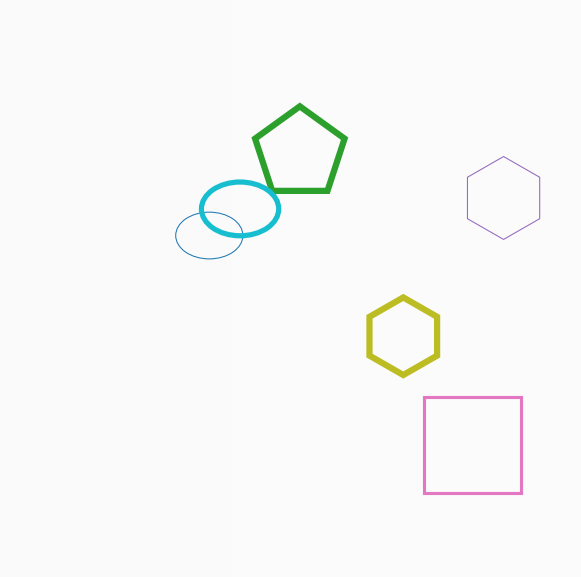[{"shape": "oval", "thickness": 0.5, "radius": 0.29, "center": [0.36, 0.591]}, {"shape": "pentagon", "thickness": 3, "radius": 0.4, "center": [0.516, 0.734]}, {"shape": "hexagon", "thickness": 0.5, "radius": 0.36, "center": [0.866, 0.656]}, {"shape": "square", "thickness": 1.5, "radius": 0.42, "center": [0.813, 0.228]}, {"shape": "hexagon", "thickness": 3, "radius": 0.34, "center": [0.694, 0.417]}, {"shape": "oval", "thickness": 2.5, "radius": 0.33, "center": [0.413, 0.637]}]